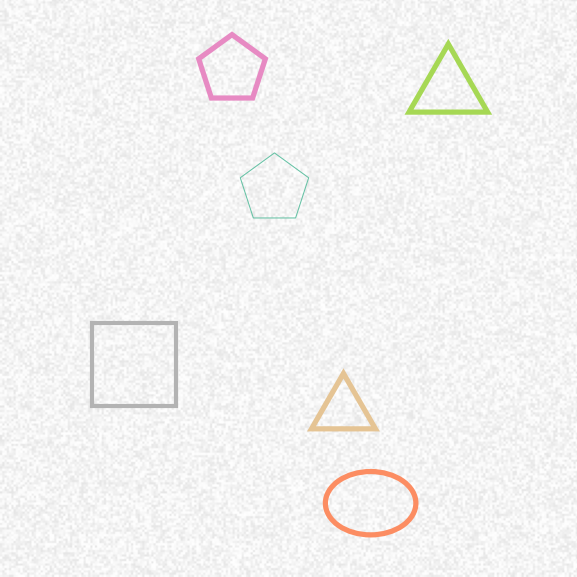[{"shape": "pentagon", "thickness": 0.5, "radius": 0.31, "center": [0.475, 0.672]}, {"shape": "oval", "thickness": 2.5, "radius": 0.39, "center": [0.642, 0.128]}, {"shape": "pentagon", "thickness": 2.5, "radius": 0.3, "center": [0.402, 0.879]}, {"shape": "triangle", "thickness": 2.5, "radius": 0.39, "center": [0.776, 0.844]}, {"shape": "triangle", "thickness": 2.5, "radius": 0.32, "center": [0.595, 0.289]}, {"shape": "square", "thickness": 2, "radius": 0.36, "center": [0.232, 0.368]}]